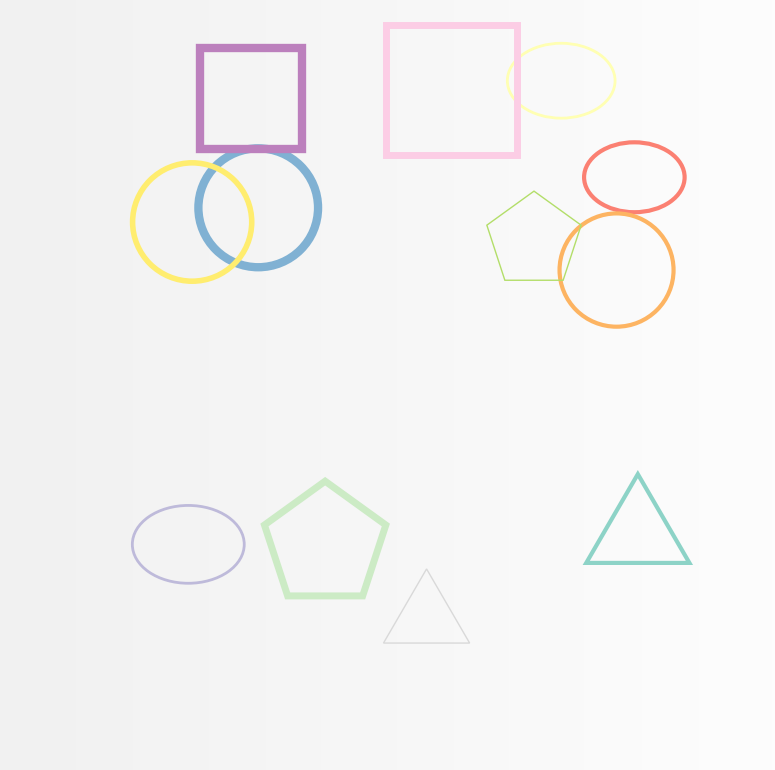[{"shape": "triangle", "thickness": 1.5, "radius": 0.38, "center": [0.823, 0.307]}, {"shape": "oval", "thickness": 1, "radius": 0.35, "center": [0.724, 0.895]}, {"shape": "oval", "thickness": 1, "radius": 0.36, "center": [0.243, 0.293]}, {"shape": "oval", "thickness": 1.5, "radius": 0.32, "center": [0.819, 0.77]}, {"shape": "circle", "thickness": 3, "radius": 0.39, "center": [0.333, 0.73]}, {"shape": "circle", "thickness": 1.5, "radius": 0.37, "center": [0.796, 0.649]}, {"shape": "pentagon", "thickness": 0.5, "radius": 0.32, "center": [0.689, 0.688]}, {"shape": "square", "thickness": 2.5, "radius": 0.42, "center": [0.583, 0.883]}, {"shape": "triangle", "thickness": 0.5, "radius": 0.32, "center": [0.55, 0.197]}, {"shape": "square", "thickness": 3, "radius": 0.33, "center": [0.324, 0.872]}, {"shape": "pentagon", "thickness": 2.5, "radius": 0.41, "center": [0.42, 0.293]}, {"shape": "circle", "thickness": 2, "radius": 0.38, "center": [0.248, 0.712]}]